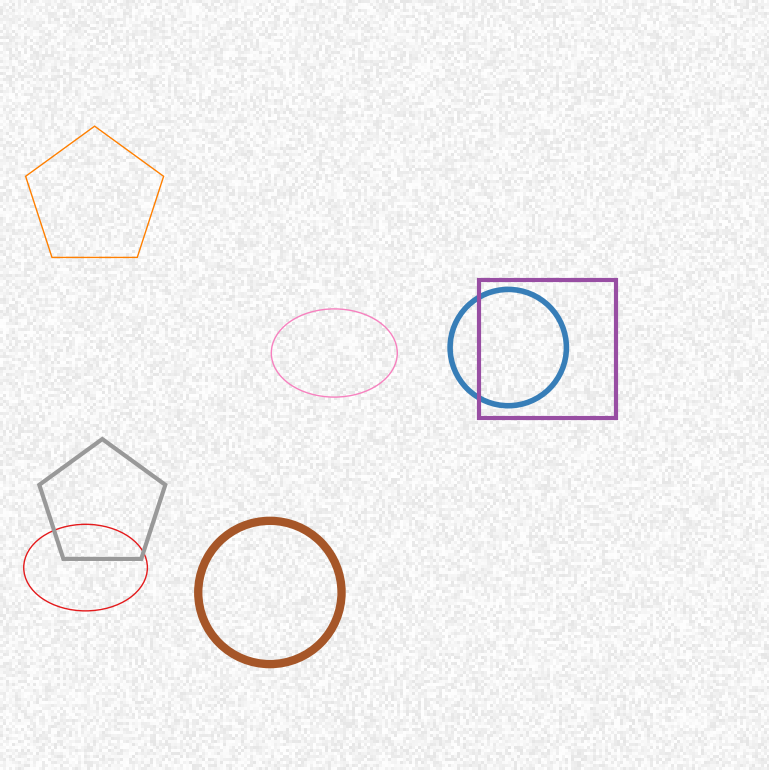[{"shape": "oval", "thickness": 0.5, "radius": 0.4, "center": [0.111, 0.263]}, {"shape": "circle", "thickness": 2, "radius": 0.38, "center": [0.66, 0.549]}, {"shape": "square", "thickness": 1.5, "radius": 0.45, "center": [0.711, 0.547]}, {"shape": "pentagon", "thickness": 0.5, "radius": 0.47, "center": [0.123, 0.742]}, {"shape": "circle", "thickness": 3, "radius": 0.47, "center": [0.351, 0.231]}, {"shape": "oval", "thickness": 0.5, "radius": 0.41, "center": [0.434, 0.542]}, {"shape": "pentagon", "thickness": 1.5, "radius": 0.43, "center": [0.133, 0.344]}]